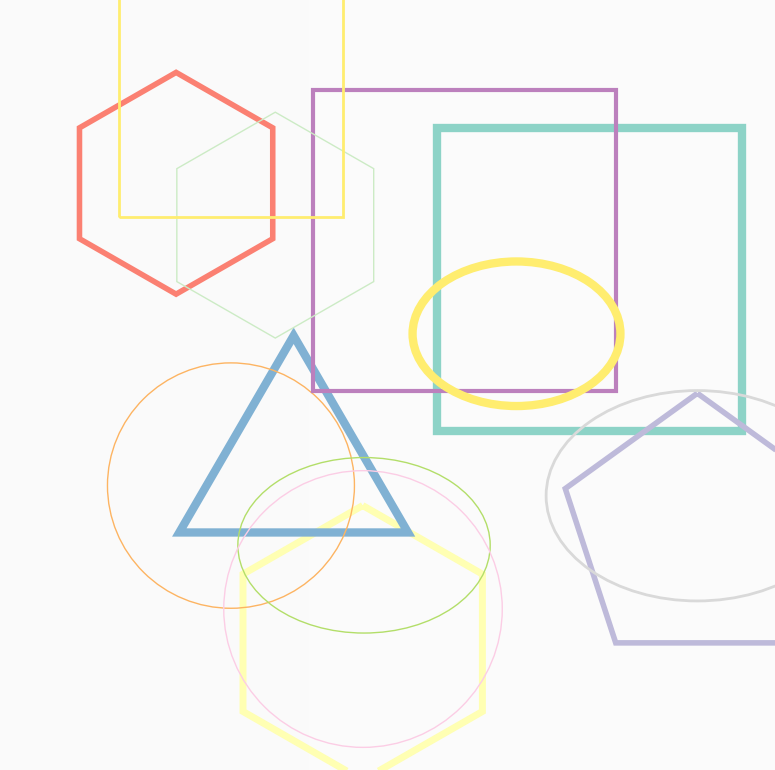[{"shape": "square", "thickness": 3, "radius": 0.98, "center": [0.76, 0.636]}, {"shape": "hexagon", "thickness": 2.5, "radius": 0.89, "center": [0.468, 0.165]}, {"shape": "pentagon", "thickness": 2, "radius": 0.9, "center": [0.9, 0.31]}, {"shape": "hexagon", "thickness": 2, "radius": 0.72, "center": [0.227, 0.762]}, {"shape": "triangle", "thickness": 3, "radius": 0.85, "center": [0.379, 0.394]}, {"shape": "circle", "thickness": 0.5, "radius": 0.8, "center": [0.298, 0.369]}, {"shape": "oval", "thickness": 0.5, "radius": 0.81, "center": [0.47, 0.292]}, {"shape": "circle", "thickness": 0.5, "radius": 0.9, "center": [0.468, 0.209]}, {"shape": "oval", "thickness": 1, "radius": 0.98, "center": [0.9, 0.356]}, {"shape": "square", "thickness": 1.5, "radius": 0.98, "center": [0.599, 0.687]}, {"shape": "hexagon", "thickness": 0.5, "radius": 0.73, "center": [0.355, 0.708]}, {"shape": "oval", "thickness": 3, "radius": 0.67, "center": [0.666, 0.567]}, {"shape": "square", "thickness": 1, "radius": 0.72, "center": [0.298, 0.862]}]